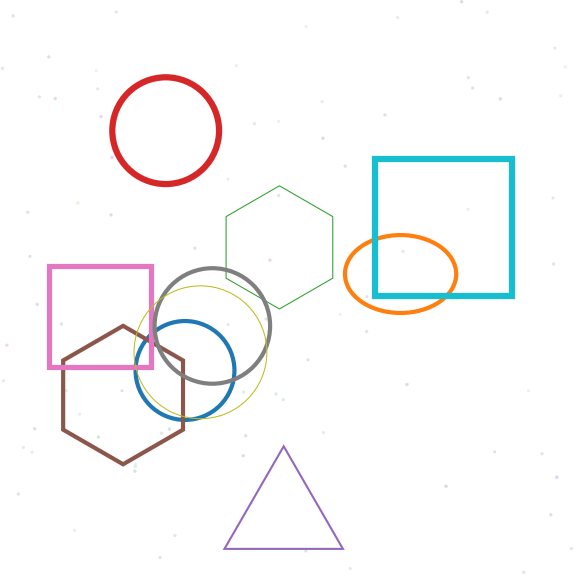[{"shape": "circle", "thickness": 2, "radius": 0.43, "center": [0.32, 0.358]}, {"shape": "oval", "thickness": 2, "radius": 0.48, "center": [0.694, 0.525]}, {"shape": "hexagon", "thickness": 0.5, "radius": 0.53, "center": [0.484, 0.571]}, {"shape": "circle", "thickness": 3, "radius": 0.46, "center": [0.287, 0.773]}, {"shape": "triangle", "thickness": 1, "radius": 0.59, "center": [0.491, 0.108]}, {"shape": "hexagon", "thickness": 2, "radius": 0.6, "center": [0.213, 0.315]}, {"shape": "square", "thickness": 2.5, "radius": 0.44, "center": [0.173, 0.451]}, {"shape": "circle", "thickness": 2, "radius": 0.5, "center": [0.368, 0.435]}, {"shape": "circle", "thickness": 0.5, "radius": 0.58, "center": [0.347, 0.389]}, {"shape": "square", "thickness": 3, "radius": 0.59, "center": [0.768, 0.606]}]